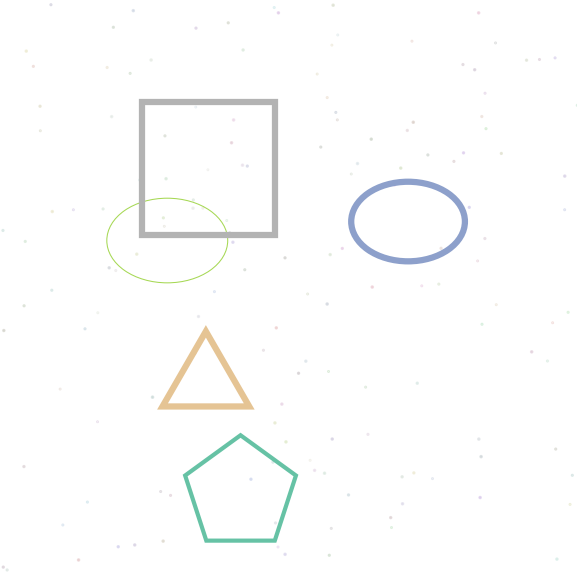[{"shape": "pentagon", "thickness": 2, "radius": 0.5, "center": [0.417, 0.145]}, {"shape": "oval", "thickness": 3, "radius": 0.49, "center": [0.707, 0.616]}, {"shape": "oval", "thickness": 0.5, "radius": 0.52, "center": [0.29, 0.583]}, {"shape": "triangle", "thickness": 3, "radius": 0.43, "center": [0.356, 0.339]}, {"shape": "square", "thickness": 3, "radius": 0.58, "center": [0.361, 0.707]}]